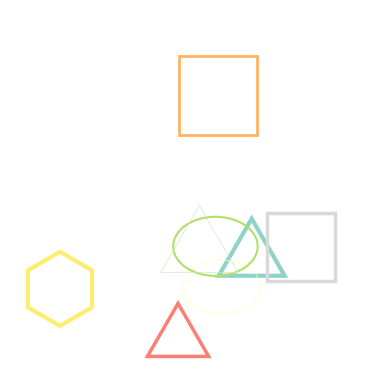[{"shape": "triangle", "thickness": 3, "radius": 0.49, "center": [0.654, 0.333]}, {"shape": "oval", "thickness": 0.5, "radius": 0.5, "center": [0.577, 0.255]}, {"shape": "triangle", "thickness": 2.5, "radius": 0.46, "center": [0.462, 0.12]}, {"shape": "square", "thickness": 2, "radius": 0.51, "center": [0.566, 0.753]}, {"shape": "oval", "thickness": 1.5, "radius": 0.55, "center": [0.56, 0.36]}, {"shape": "square", "thickness": 2.5, "radius": 0.44, "center": [0.781, 0.358]}, {"shape": "triangle", "thickness": 0.5, "radius": 0.58, "center": [0.518, 0.351]}, {"shape": "hexagon", "thickness": 3, "radius": 0.48, "center": [0.156, 0.25]}]